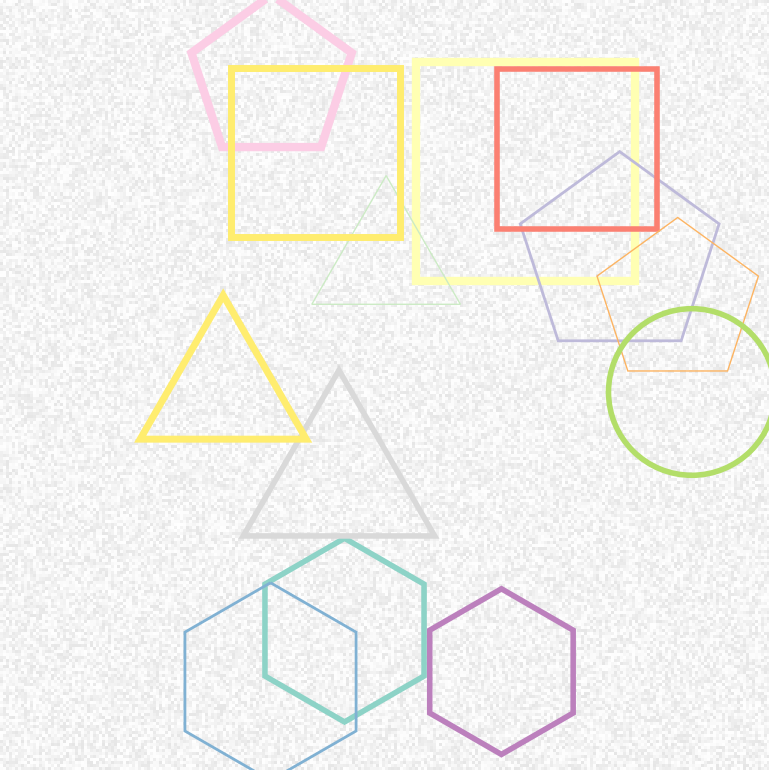[{"shape": "hexagon", "thickness": 2, "radius": 0.6, "center": [0.447, 0.182]}, {"shape": "square", "thickness": 3, "radius": 0.71, "center": [0.683, 0.777]}, {"shape": "pentagon", "thickness": 1, "radius": 0.68, "center": [0.805, 0.667]}, {"shape": "square", "thickness": 2, "radius": 0.52, "center": [0.75, 0.807]}, {"shape": "hexagon", "thickness": 1, "radius": 0.64, "center": [0.351, 0.115]}, {"shape": "pentagon", "thickness": 0.5, "radius": 0.55, "center": [0.88, 0.607]}, {"shape": "circle", "thickness": 2, "radius": 0.54, "center": [0.898, 0.491]}, {"shape": "pentagon", "thickness": 3, "radius": 0.55, "center": [0.353, 0.898]}, {"shape": "triangle", "thickness": 2, "radius": 0.72, "center": [0.44, 0.376]}, {"shape": "hexagon", "thickness": 2, "radius": 0.54, "center": [0.651, 0.128]}, {"shape": "triangle", "thickness": 0.5, "radius": 0.56, "center": [0.501, 0.661]}, {"shape": "square", "thickness": 2.5, "radius": 0.55, "center": [0.41, 0.802]}, {"shape": "triangle", "thickness": 2.5, "radius": 0.62, "center": [0.29, 0.492]}]